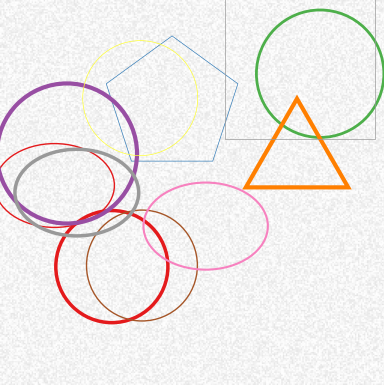[{"shape": "oval", "thickness": 1, "radius": 0.78, "center": [0.142, 0.518]}, {"shape": "circle", "thickness": 2.5, "radius": 0.73, "center": [0.291, 0.308]}, {"shape": "pentagon", "thickness": 0.5, "radius": 0.9, "center": [0.447, 0.727]}, {"shape": "circle", "thickness": 2, "radius": 0.83, "center": [0.832, 0.809]}, {"shape": "circle", "thickness": 3, "radius": 0.91, "center": [0.174, 0.601]}, {"shape": "triangle", "thickness": 3, "radius": 0.77, "center": [0.771, 0.59]}, {"shape": "circle", "thickness": 0.5, "radius": 0.75, "center": [0.364, 0.745]}, {"shape": "circle", "thickness": 1, "radius": 0.72, "center": [0.369, 0.31]}, {"shape": "oval", "thickness": 1.5, "radius": 0.81, "center": [0.534, 0.413]}, {"shape": "oval", "thickness": 2.5, "radius": 0.8, "center": [0.199, 0.5]}, {"shape": "square", "thickness": 0.5, "radius": 0.98, "center": [0.779, 0.834]}]